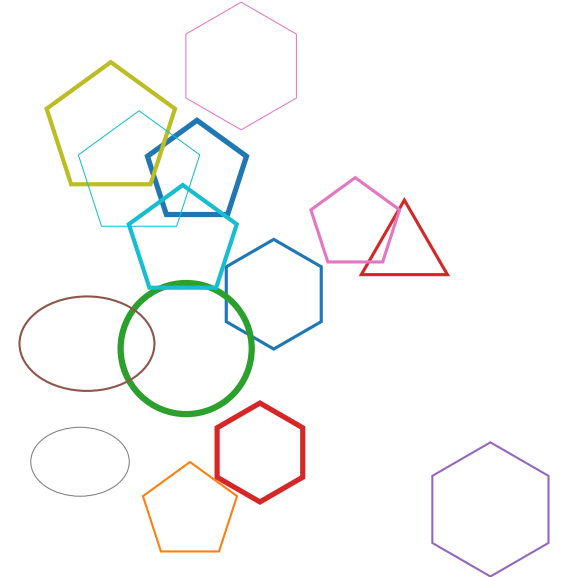[{"shape": "hexagon", "thickness": 1.5, "radius": 0.47, "center": [0.474, 0.49]}, {"shape": "pentagon", "thickness": 2.5, "radius": 0.45, "center": [0.341, 0.701]}, {"shape": "pentagon", "thickness": 1, "radius": 0.43, "center": [0.329, 0.114]}, {"shape": "circle", "thickness": 3, "radius": 0.57, "center": [0.322, 0.396]}, {"shape": "triangle", "thickness": 1.5, "radius": 0.43, "center": [0.7, 0.567]}, {"shape": "hexagon", "thickness": 2.5, "radius": 0.43, "center": [0.45, 0.216]}, {"shape": "hexagon", "thickness": 1, "radius": 0.58, "center": [0.849, 0.117]}, {"shape": "oval", "thickness": 1, "radius": 0.58, "center": [0.151, 0.404]}, {"shape": "pentagon", "thickness": 1.5, "radius": 0.4, "center": [0.615, 0.611]}, {"shape": "hexagon", "thickness": 0.5, "radius": 0.55, "center": [0.418, 0.885]}, {"shape": "oval", "thickness": 0.5, "radius": 0.43, "center": [0.139, 0.2]}, {"shape": "pentagon", "thickness": 2, "radius": 0.58, "center": [0.192, 0.775]}, {"shape": "pentagon", "thickness": 2, "radius": 0.49, "center": [0.317, 0.58]}, {"shape": "pentagon", "thickness": 0.5, "radius": 0.55, "center": [0.241, 0.697]}]